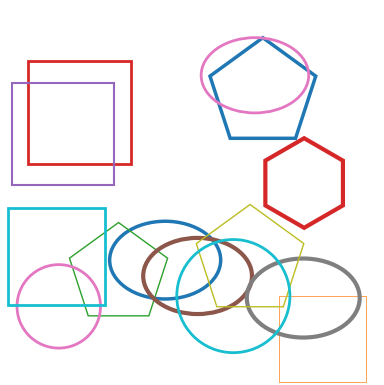[{"shape": "oval", "thickness": 2.5, "radius": 0.72, "center": [0.429, 0.324]}, {"shape": "pentagon", "thickness": 2.5, "radius": 0.72, "center": [0.683, 0.758]}, {"shape": "square", "thickness": 0.5, "radius": 0.56, "center": [0.837, 0.119]}, {"shape": "pentagon", "thickness": 1, "radius": 0.67, "center": [0.308, 0.288]}, {"shape": "square", "thickness": 2, "radius": 0.67, "center": [0.205, 0.707]}, {"shape": "hexagon", "thickness": 3, "radius": 0.58, "center": [0.79, 0.525]}, {"shape": "square", "thickness": 1.5, "radius": 0.66, "center": [0.164, 0.652]}, {"shape": "oval", "thickness": 3, "radius": 0.71, "center": [0.513, 0.283]}, {"shape": "oval", "thickness": 2, "radius": 0.7, "center": [0.662, 0.804]}, {"shape": "circle", "thickness": 2, "radius": 0.54, "center": [0.153, 0.204]}, {"shape": "oval", "thickness": 3, "radius": 0.73, "center": [0.788, 0.226]}, {"shape": "pentagon", "thickness": 1, "radius": 0.73, "center": [0.65, 0.322]}, {"shape": "square", "thickness": 2, "radius": 0.63, "center": [0.147, 0.334]}, {"shape": "circle", "thickness": 2, "radius": 0.73, "center": [0.606, 0.231]}]